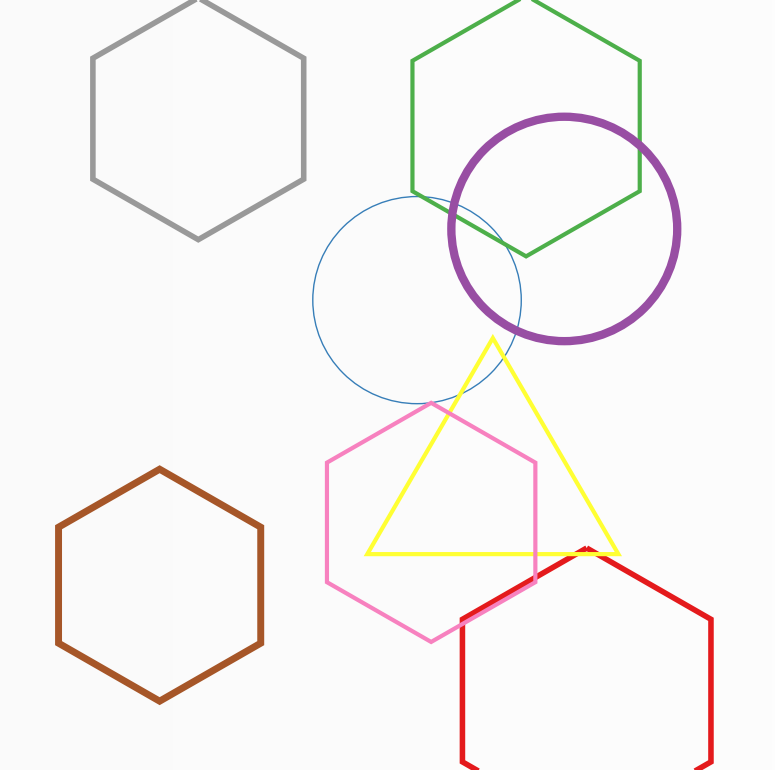[{"shape": "hexagon", "thickness": 2, "radius": 0.93, "center": [0.757, 0.103]}, {"shape": "circle", "thickness": 0.5, "radius": 0.67, "center": [0.538, 0.61]}, {"shape": "hexagon", "thickness": 1.5, "radius": 0.85, "center": [0.679, 0.836]}, {"shape": "circle", "thickness": 3, "radius": 0.73, "center": [0.728, 0.703]}, {"shape": "triangle", "thickness": 1.5, "radius": 0.94, "center": [0.636, 0.374]}, {"shape": "hexagon", "thickness": 2.5, "radius": 0.75, "center": [0.206, 0.24]}, {"shape": "hexagon", "thickness": 1.5, "radius": 0.78, "center": [0.556, 0.322]}, {"shape": "hexagon", "thickness": 2, "radius": 0.79, "center": [0.256, 0.846]}]